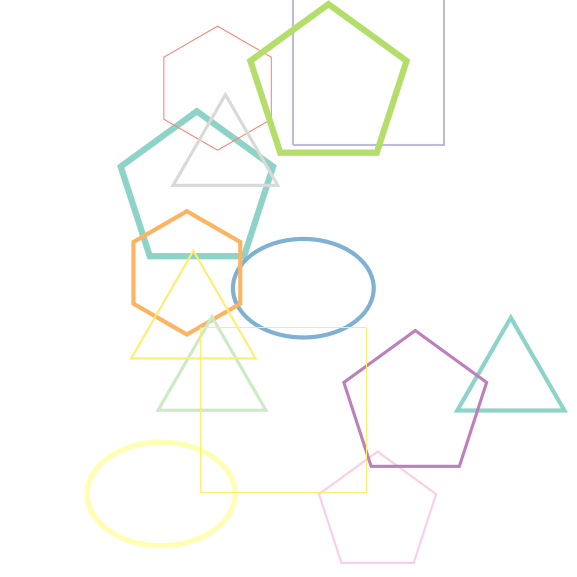[{"shape": "triangle", "thickness": 2, "radius": 0.54, "center": [0.885, 0.342]}, {"shape": "pentagon", "thickness": 3, "radius": 0.69, "center": [0.341, 0.668]}, {"shape": "oval", "thickness": 2.5, "radius": 0.64, "center": [0.279, 0.144]}, {"shape": "square", "thickness": 1, "radius": 0.65, "center": [0.638, 0.879]}, {"shape": "hexagon", "thickness": 0.5, "radius": 0.54, "center": [0.377, 0.846]}, {"shape": "oval", "thickness": 2, "radius": 0.61, "center": [0.525, 0.5]}, {"shape": "hexagon", "thickness": 2, "radius": 0.53, "center": [0.324, 0.527]}, {"shape": "pentagon", "thickness": 3, "radius": 0.71, "center": [0.569, 0.85]}, {"shape": "pentagon", "thickness": 1, "radius": 0.53, "center": [0.654, 0.111]}, {"shape": "triangle", "thickness": 1.5, "radius": 0.52, "center": [0.39, 0.731]}, {"shape": "pentagon", "thickness": 1.5, "radius": 0.65, "center": [0.719, 0.297]}, {"shape": "triangle", "thickness": 1.5, "radius": 0.54, "center": [0.367, 0.343]}, {"shape": "triangle", "thickness": 1, "radius": 0.62, "center": [0.335, 0.441]}, {"shape": "square", "thickness": 0.5, "radius": 0.72, "center": [0.49, 0.29]}]